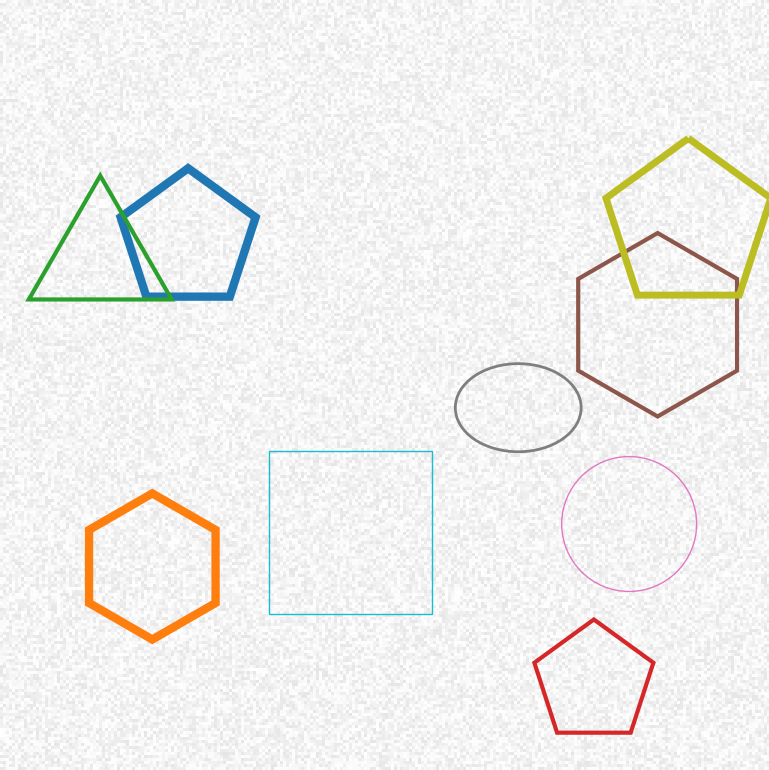[{"shape": "pentagon", "thickness": 3, "radius": 0.46, "center": [0.244, 0.689]}, {"shape": "hexagon", "thickness": 3, "radius": 0.47, "center": [0.198, 0.264]}, {"shape": "triangle", "thickness": 1.5, "radius": 0.54, "center": [0.13, 0.665]}, {"shape": "pentagon", "thickness": 1.5, "radius": 0.41, "center": [0.771, 0.114]}, {"shape": "hexagon", "thickness": 1.5, "radius": 0.6, "center": [0.854, 0.578]}, {"shape": "circle", "thickness": 0.5, "radius": 0.44, "center": [0.817, 0.319]}, {"shape": "oval", "thickness": 1, "radius": 0.41, "center": [0.673, 0.471]}, {"shape": "pentagon", "thickness": 2.5, "radius": 0.56, "center": [0.894, 0.708]}, {"shape": "square", "thickness": 0.5, "radius": 0.53, "center": [0.456, 0.309]}]